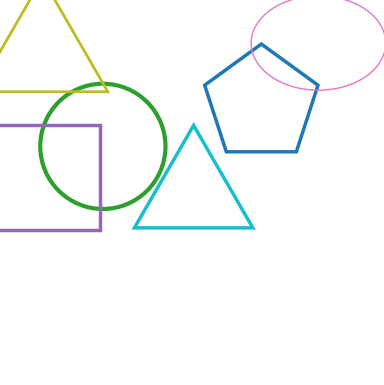[{"shape": "pentagon", "thickness": 2.5, "radius": 0.77, "center": [0.679, 0.731]}, {"shape": "circle", "thickness": 3, "radius": 0.81, "center": [0.267, 0.62]}, {"shape": "square", "thickness": 2.5, "radius": 0.68, "center": [0.123, 0.54]}, {"shape": "oval", "thickness": 1, "radius": 0.87, "center": [0.827, 0.888]}, {"shape": "triangle", "thickness": 2, "radius": 0.98, "center": [0.11, 0.86]}, {"shape": "triangle", "thickness": 2.5, "radius": 0.89, "center": [0.503, 0.497]}]